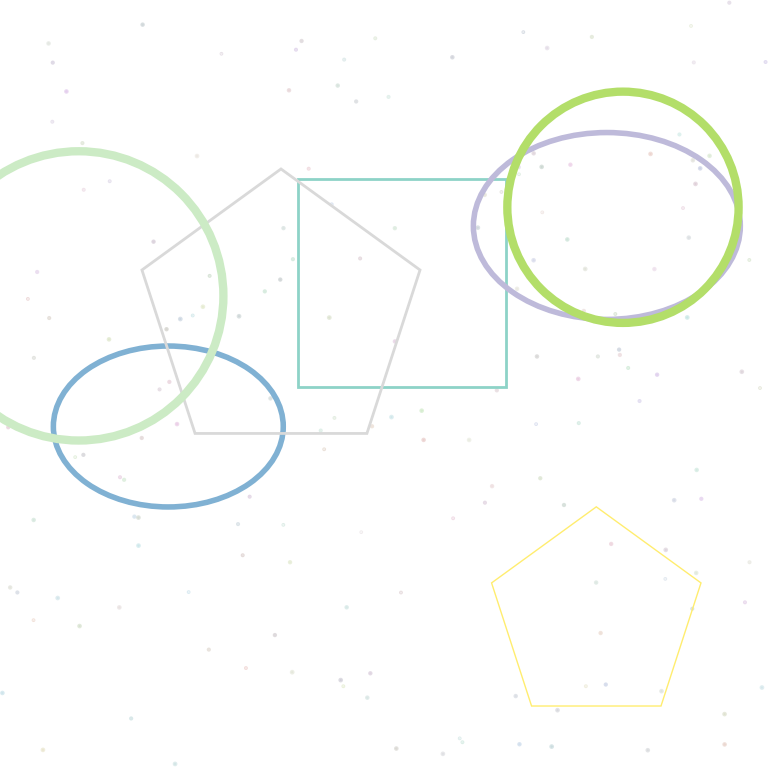[{"shape": "square", "thickness": 1, "radius": 0.67, "center": [0.522, 0.632]}, {"shape": "oval", "thickness": 2, "radius": 0.87, "center": [0.788, 0.707]}, {"shape": "oval", "thickness": 2, "radius": 0.75, "center": [0.219, 0.446]}, {"shape": "circle", "thickness": 3, "radius": 0.75, "center": [0.809, 0.731]}, {"shape": "pentagon", "thickness": 1, "radius": 0.95, "center": [0.365, 0.591]}, {"shape": "circle", "thickness": 3, "radius": 0.94, "center": [0.102, 0.616]}, {"shape": "pentagon", "thickness": 0.5, "radius": 0.71, "center": [0.774, 0.199]}]